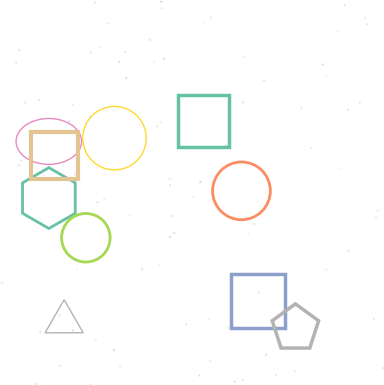[{"shape": "hexagon", "thickness": 2, "radius": 0.4, "center": [0.127, 0.486]}, {"shape": "square", "thickness": 2.5, "radius": 0.33, "center": [0.529, 0.685]}, {"shape": "circle", "thickness": 2, "radius": 0.37, "center": [0.627, 0.504]}, {"shape": "square", "thickness": 2.5, "radius": 0.35, "center": [0.67, 0.219]}, {"shape": "oval", "thickness": 1, "radius": 0.43, "center": [0.127, 0.633]}, {"shape": "circle", "thickness": 2, "radius": 0.32, "center": [0.223, 0.382]}, {"shape": "circle", "thickness": 1, "radius": 0.41, "center": [0.297, 0.641]}, {"shape": "square", "thickness": 3, "radius": 0.31, "center": [0.141, 0.595]}, {"shape": "pentagon", "thickness": 2.5, "radius": 0.32, "center": [0.767, 0.147]}, {"shape": "triangle", "thickness": 1, "radius": 0.29, "center": [0.167, 0.164]}]